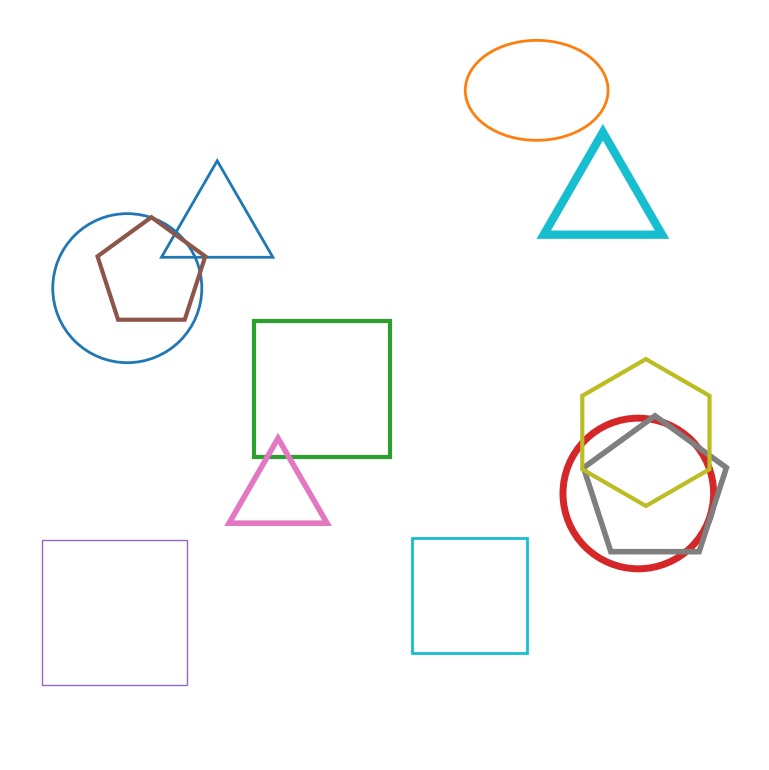[{"shape": "circle", "thickness": 1, "radius": 0.48, "center": [0.165, 0.626]}, {"shape": "triangle", "thickness": 1, "radius": 0.42, "center": [0.282, 0.708]}, {"shape": "oval", "thickness": 1, "radius": 0.46, "center": [0.697, 0.883]}, {"shape": "square", "thickness": 1.5, "radius": 0.44, "center": [0.419, 0.495]}, {"shape": "circle", "thickness": 2.5, "radius": 0.49, "center": [0.829, 0.359]}, {"shape": "square", "thickness": 0.5, "radius": 0.47, "center": [0.149, 0.205]}, {"shape": "pentagon", "thickness": 1.5, "radius": 0.37, "center": [0.197, 0.644]}, {"shape": "triangle", "thickness": 2, "radius": 0.37, "center": [0.361, 0.357]}, {"shape": "pentagon", "thickness": 2, "radius": 0.49, "center": [0.851, 0.362]}, {"shape": "hexagon", "thickness": 1.5, "radius": 0.48, "center": [0.839, 0.438]}, {"shape": "square", "thickness": 1, "radius": 0.37, "center": [0.61, 0.226]}, {"shape": "triangle", "thickness": 3, "radius": 0.44, "center": [0.783, 0.74]}]